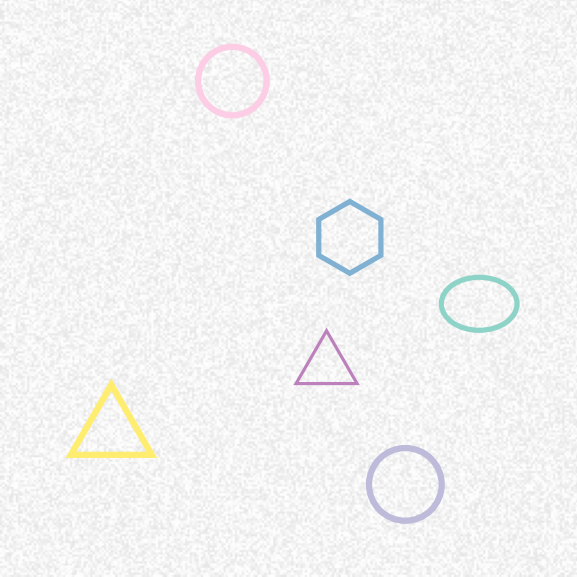[{"shape": "oval", "thickness": 2.5, "radius": 0.33, "center": [0.83, 0.473]}, {"shape": "circle", "thickness": 3, "radius": 0.31, "center": [0.702, 0.16]}, {"shape": "hexagon", "thickness": 2.5, "radius": 0.31, "center": [0.606, 0.588]}, {"shape": "circle", "thickness": 3, "radius": 0.3, "center": [0.402, 0.859]}, {"shape": "triangle", "thickness": 1.5, "radius": 0.3, "center": [0.565, 0.365]}, {"shape": "triangle", "thickness": 3, "radius": 0.4, "center": [0.193, 0.252]}]